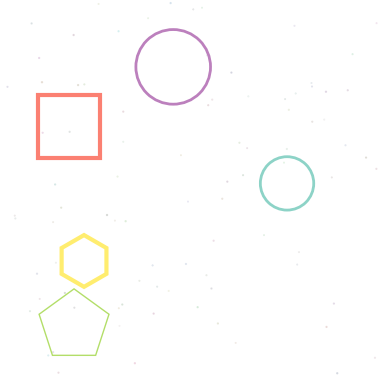[{"shape": "circle", "thickness": 2, "radius": 0.35, "center": [0.746, 0.524]}, {"shape": "square", "thickness": 3, "radius": 0.4, "center": [0.179, 0.671]}, {"shape": "pentagon", "thickness": 1, "radius": 0.48, "center": [0.192, 0.154]}, {"shape": "circle", "thickness": 2, "radius": 0.48, "center": [0.45, 0.826]}, {"shape": "hexagon", "thickness": 3, "radius": 0.34, "center": [0.218, 0.322]}]